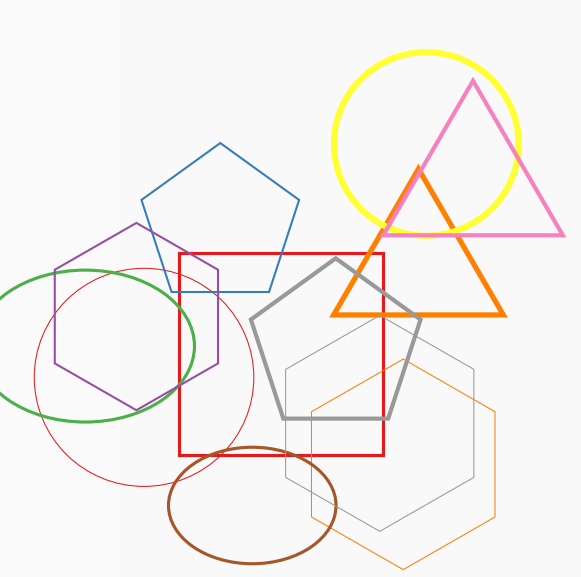[{"shape": "square", "thickness": 1.5, "radius": 0.88, "center": [0.483, 0.386]}, {"shape": "circle", "thickness": 0.5, "radius": 0.94, "center": [0.248, 0.346]}, {"shape": "pentagon", "thickness": 1, "radius": 0.71, "center": [0.379, 0.609]}, {"shape": "oval", "thickness": 1.5, "radius": 0.94, "center": [0.147, 0.4]}, {"shape": "hexagon", "thickness": 1, "radius": 0.81, "center": [0.235, 0.451]}, {"shape": "triangle", "thickness": 2.5, "radius": 0.84, "center": [0.72, 0.538]}, {"shape": "hexagon", "thickness": 0.5, "radius": 0.91, "center": [0.694, 0.195]}, {"shape": "circle", "thickness": 3, "radius": 0.79, "center": [0.733, 0.75]}, {"shape": "oval", "thickness": 1.5, "radius": 0.72, "center": [0.434, 0.124]}, {"shape": "triangle", "thickness": 2, "radius": 0.89, "center": [0.814, 0.681]}, {"shape": "hexagon", "thickness": 0.5, "radius": 0.93, "center": [0.653, 0.266]}, {"shape": "pentagon", "thickness": 2, "radius": 0.77, "center": [0.578, 0.398]}]